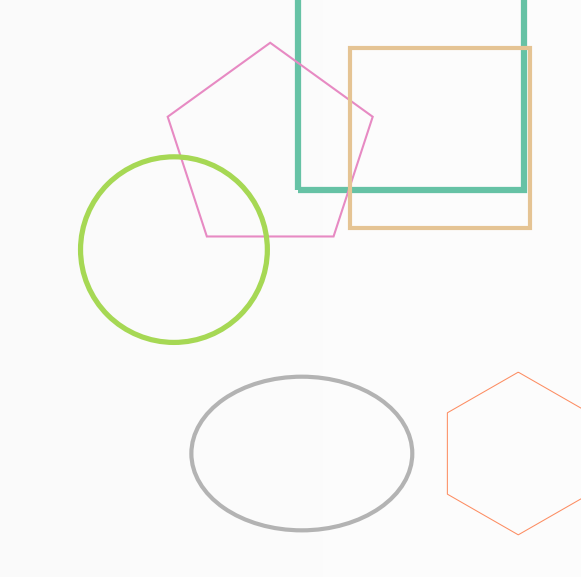[{"shape": "square", "thickness": 3, "radius": 0.98, "center": [0.707, 0.865]}, {"shape": "hexagon", "thickness": 0.5, "radius": 0.7, "center": [0.892, 0.214]}, {"shape": "pentagon", "thickness": 1, "radius": 0.93, "center": [0.465, 0.74]}, {"shape": "circle", "thickness": 2.5, "radius": 0.8, "center": [0.299, 0.567]}, {"shape": "square", "thickness": 2, "radius": 0.78, "center": [0.757, 0.76]}, {"shape": "oval", "thickness": 2, "radius": 0.95, "center": [0.519, 0.214]}]